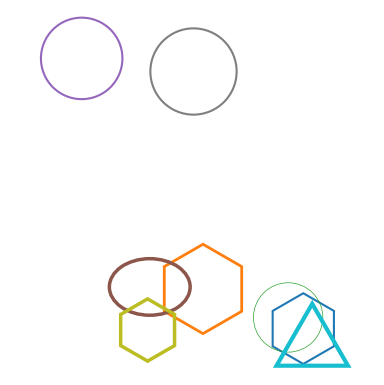[{"shape": "hexagon", "thickness": 1.5, "radius": 0.46, "center": [0.788, 0.147]}, {"shape": "hexagon", "thickness": 2, "radius": 0.58, "center": [0.527, 0.25]}, {"shape": "circle", "thickness": 0.5, "radius": 0.45, "center": [0.748, 0.175]}, {"shape": "circle", "thickness": 1.5, "radius": 0.53, "center": [0.212, 0.848]}, {"shape": "oval", "thickness": 2.5, "radius": 0.52, "center": [0.389, 0.255]}, {"shape": "circle", "thickness": 1.5, "radius": 0.56, "center": [0.503, 0.814]}, {"shape": "hexagon", "thickness": 2.5, "radius": 0.4, "center": [0.383, 0.143]}, {"shape": "triangle", "thickness": 3, "radius": 0.54, "center": [0.811, 0.104]}]